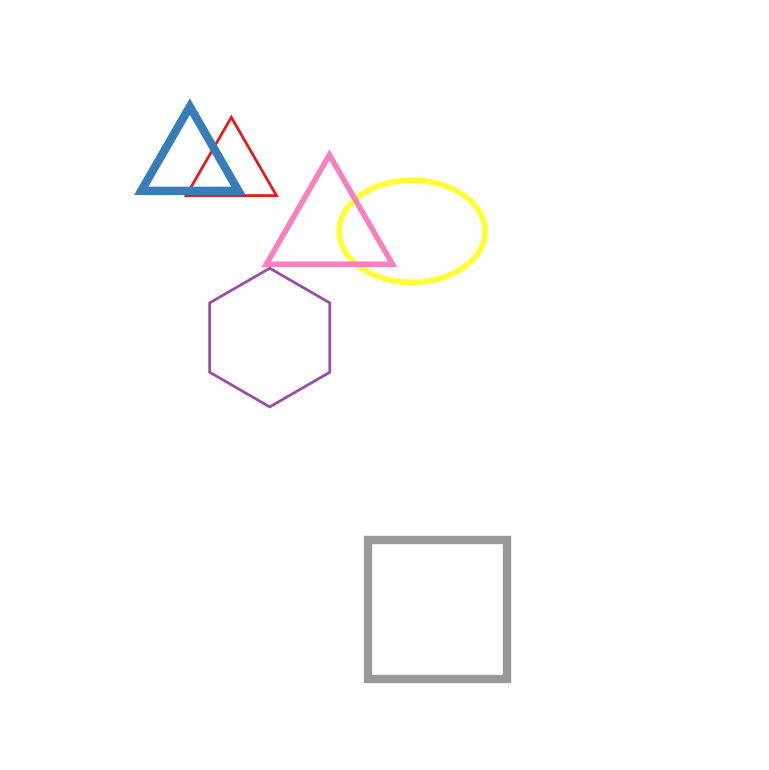[{"shape": "triangle", "thickness": 1, "radius": 0.34, "center": [0.3, 0.78]}, {"shape": "triangle", "thickness": 3, "radius": 0.36, "center": [0.247, 0.789]}, {"shape": "hexagon", "thickness": 1, "radius": 0.45, "center": [0.35, 0.562]}, {"shape": "oval", "thickness": 2, "radius": 0.47, "center": [0.535, 0.7]}, {"shape": "triangle", "thickness": 2, "radius": 0.47, "center": [0.428, 0.704]}, {"shape": "square", "thickness": 3, "radius": 0.45, "center": [0.569, 0.208]}]